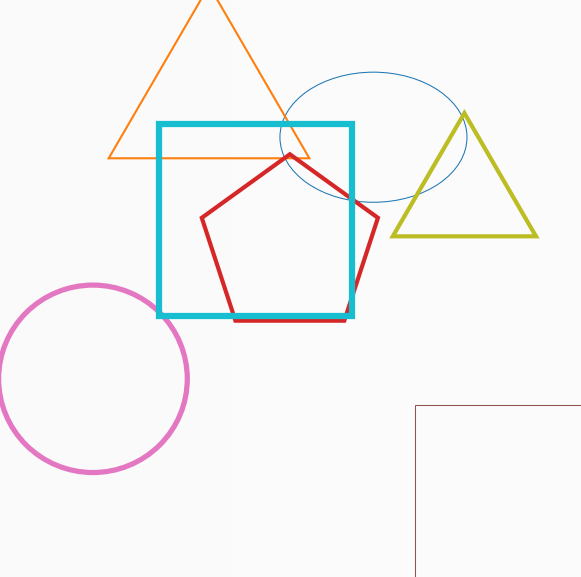[{"shape": "oval", "thickness": 0.5, "radius": 0.8, "center": [0.643, 0.762]}, {"shape": "triangle", "thickness": 1, "radius": 1.0, "center": [0.36, 0.825]}, {"shape": "pentagon", "thickness": 2, "radius": 0.8, "center": [0.499, 0.573]}, {"shape": "square", "thickness": 0.5, "radius": 0.9, "center": [0.894, 0.118]}, {"shape": "circle", "thickness": 2.5, "radius": 0.81, "center": [0.16, 0.343]}, {"shape": "triangle", "thickness": 2, "radius": 0.71, "center": [0.799, 0.661]}, {"shape": "square", "thickness": 3, "radius": 0.83, "center": [0.44, 0.619]}]